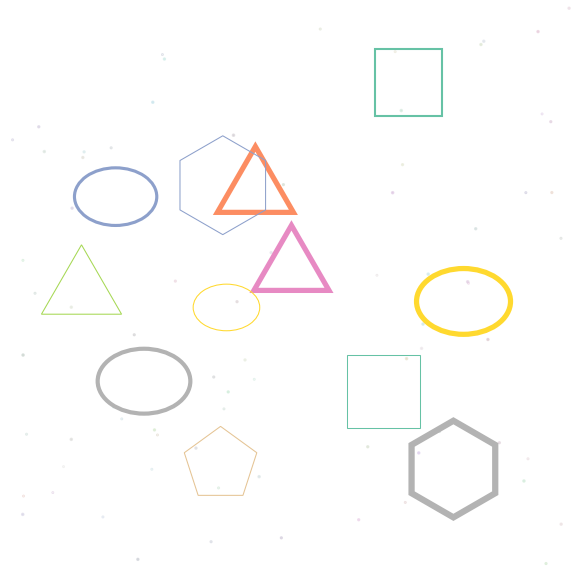[{"shape": "square", "thickness": 1, "radius": 0.29, "center": [0.708, 0.856]}, {"shape": "square", "thickness": 0.5, "radius": 0.32, "center": [0.664, 0.321]}, {"shape": "triangle", "thickness": 2.5, "radius": 0.38, "center": [0.442, 0.669]}, {"shape": "oval", "thickness": 1.5, "radius": 0.36, "center": [0.2, 0.659]}, {"shape": "hexagon", "thickness": 0.5, "radius": 0.43, "center": [0.386, 0.678]}, {"shape": "triangle", "thickness": 2.5, "radius": 0.38, "center": [0.505, 0.534]}, {"shape": "triangle", "thickness": 0.5, "radius": 0.4, "center": [0.141, 0.495]}, {"shape": "oval", "thickness": 0.5, "radius": 0.29, "center": [0.392, 0.467]}, {"shape": "oval", "thickness": 2.5, "radius": 0.41, "center": [0.803, 0.477]}, {"shape": "pentagon", "thickness": 0.5, "radius": 0.33, "center": [0.382, 0.195]}, {"shape": "hexagon", "thickness": 3, "radius": 0.42, "center": [0.785, 0.187]}, {"shape": "oval", "thickness": 2, "radius": 0.4, "center": [0.249, 0.339]}]